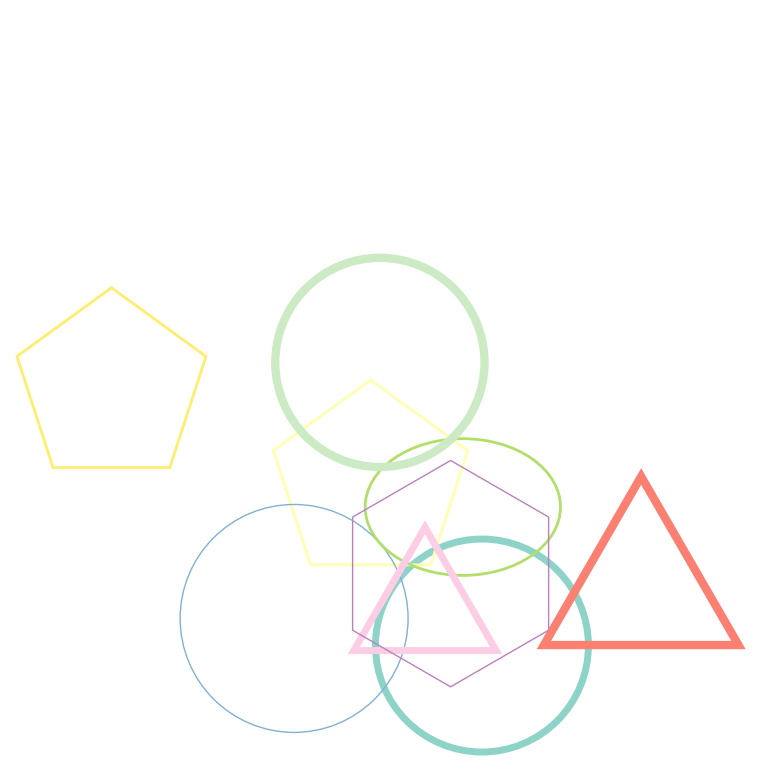[{"shape": "circle", "thickness": 2.5, "radius": 0.69, "center": [0.626, 0.162]}, {"shape": "pentagon", "thickness": 1, "radius": 0.66, "center": [0.481, 0.374]}, {"shape": "triangle", "thickness": 3, "radius": 0.73, "center": [0.833, 0.235]}, {"shape": "circle", "thickness": 0.5, "radius": 0.74, "center": [0.382, 0.197]}, {"shape": "oval", "thickness": 1, "radius": 0.63, "center": [0.601, 0.342]}, {"shape": "triangle", "thickness": 2.5, "radius": 0.53, "center": [0.552, 0.209]}, {"shape": "hexagon", "thickness": 0.5, "radius": 0.73, "center": [0.585, 0.255]}, {"shape": "circle", "thickness": 3, "radius": 0.68, "center": [0.493, 0.529]}, {"shape": "pentagon", "thickness": 1, "radius": 0.65, "center": [0.145, 0.497]}]